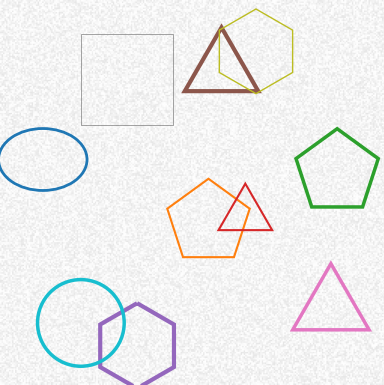[{"shape": "oval", "thickness": 2, "radius": 0.57, "center": [0.111, 0.586]}, {"shape": "pentagon", "thickness": 1.5, "radius": 0.56, "center": [0.542, 0.423]}, {"shape": "pentagon", "thickness": 2.5, "radius": 0.56, "center": [0.876, 0.553]}, {"shape": "triangle", "thickness": 1.5, "radius": 0.4, "center": [0.637, 0.442]}, {"shape": "hexagon", "thickness": 3, "radius": 0.55, "center": [0.356, 0.102]}, {"shape": "triangle", "thickness": 3, "radius": 0.55, "center": [0.575, 0.818]}, {"shape": "triangle", "thickness": 2.5, "radius": 0.57, "center": [0.86, 0.201]}, {"shape": "square", "thickness": 0.5, "radius": 0.6, "center": [0.33, 0.793]}, {"shape": "hexagon", "thickness": 1, "radius": 0.55, "center": [0.665, 0.867]}, {"shape": "circle", "thickness": 2.5, "radius": 0.56, "center": [0.21, 0.161]}]